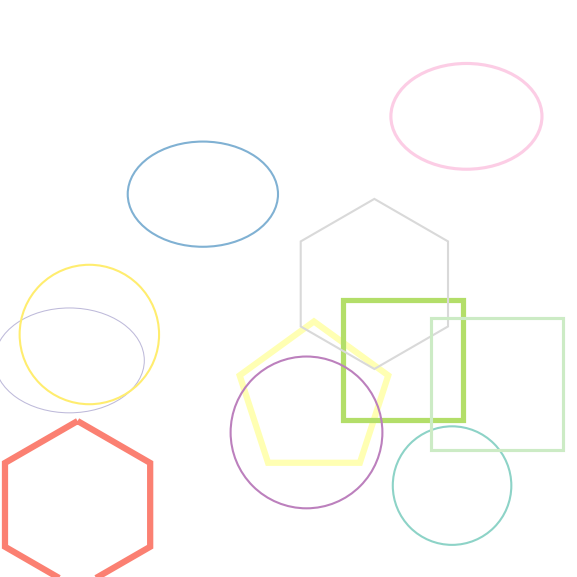[{"shape": "circle", "thickness": 1, "radius": 0.51, "center": [0.783, 0.158]}, {"shape": "pentagon", "thickness": 3, "radius": 0.68, "center": [0.544, 0.307]}, {"shape": "oval", "thickness": 0.5, "radius": 0.65, "center": [0.12, 0.375]}, {"shape": "hexagon", "thickness": 3, "radius": 0.73, "center": [0.134, 0.125]}, {"shape": "oval", "thickness": 1, "radius": 0.65, "center": [0.351, 0.663]}, {"shape": "square", "thickness": 2.5, "radius": 0.52, "center": [0.698, 0.375]}, {"shape": "oval", "thickness": 1.5, "radius": 0.65, "center": [0.808, 0.798]}, {"shape": "hexagon", "thickness": 1, "radius": 0.74, "center": [0.648, 0.507]}, {"shape": "circle", "thickness": 1, "radius": 0.66, "center": [0.531, 0.25]}, {"shape": "square", "thickness": 1.5, "radius": 0.57, "center": [0.861, 0.334]}, {"shape": "circle", "thickness": 1, "radius": 0.6, "center": [0.155, 0.42]}]